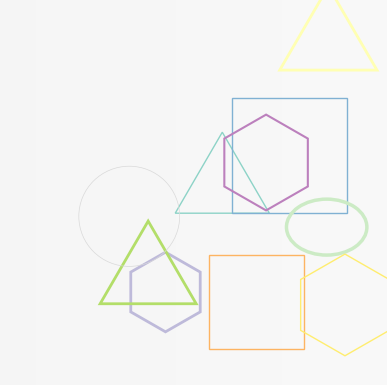[{"shape": "triangle", "thickness": 1, "radius": 0.7, "center": [0.574, 0.516]}, {"shape": "triangle", "thickness": 2, "radius": 0.72, "center": [0.847, 0.89]}, {"shape": "hexagon", "thickness": 2, "radius": 0.52, "center": [0.427, 0.242]}, {"shape": "square", "thickness": 1, "radius": 0.74, "center": [0.747, 0.596]}, {"shape": "square", "thickness": 1, "radius": 0.62, "center": [0.662, 0.215]}, {"shape": "triangle", "thickness": 2, "radius": 0.72, "center": [0.382, 0.283]}, {"shape": "circle", "thickness": 0.5, "radius": 0.65, "center": [0.333, 0.438]}, {"shape": "hexagon", "thickness": 1.5, "radius": 0.62, "center": [0.687, 0.578]}, {"shape": "oval", "thickness": 2.5, "radius": 0.52, "center": [0.843, 0.41]}, {"shape": "hexagon", "thickness": 1, "radius": 0.66, "center": [0.89, 0.208]}]